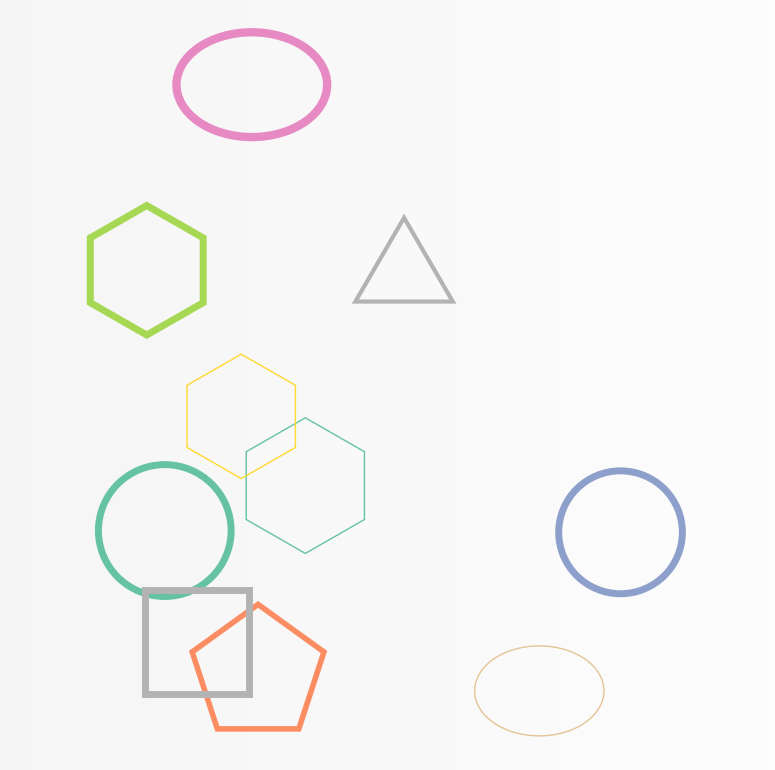[{"shape": "hexagon", "thickness": 0.5, "radius": 0.44, "center": [0.394, 0.369]}, {"shape": "circle", "thickness": 2.5, "radius": 0.43, "center": [0.213, 0.311]}, {"shape": "pentagon", "thickness": 2, "radius": 0.45, "center": [0.333, 0.126]}, {"shape": "circle", "thickness": 2.5, "radius": 0.4, "center": [0.801, 0.309]}, {"shape": "oval", "thickness": 3, "radius": 0.49, "center": [0.325, 0.89]}, {"shape": "hexagon", "thickness": 2.5, "radius": 0.42, "center": [0.189, 0.649]}, {"shape": "hexagon", "thickness": 0.5, "radius": 0.4, "center": [0.311, 0.459]}, {"shape": "oval", "thickness": 0.5, "radius": 0.42, "center": [0.696, 0.103]}, {"shape": "square", "thickness": 2.5, "radius": 0.34, "center": [0.254, 0.166]}, {"shape": "triangle", "thickness": 1.5, "radius": 0.36, "center": [0.521, 0.645]}]